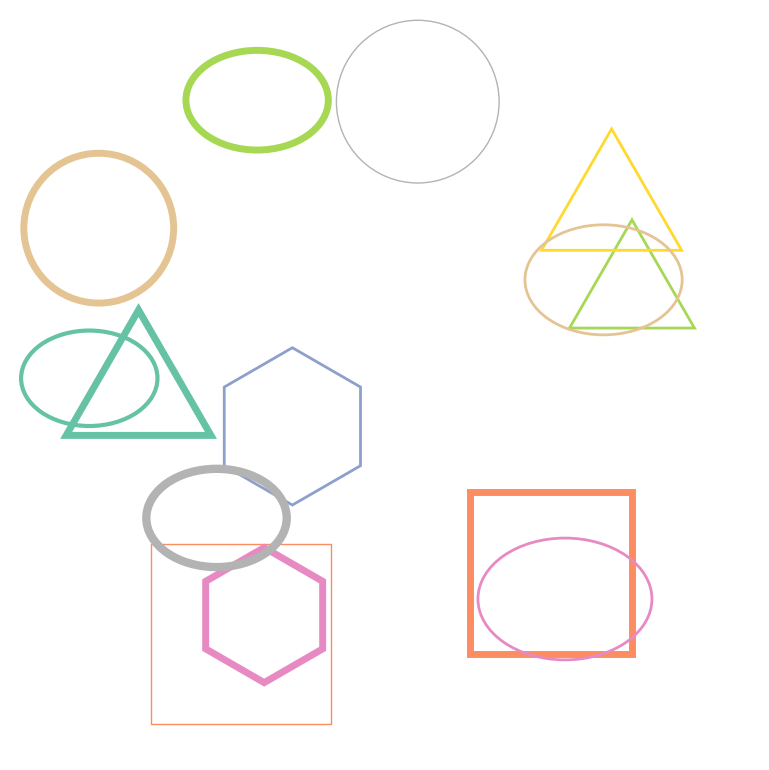[{"shape": "oval", "thickness": 1.5, "radius": 0.44, "center": [0.116, 0.509]}, {"shape": "triangle", "thickness": 2.5, "radius": 0.54, "center": [0.18, 0.489]}, {"shape": "square", "thickness": 2.5, "radius": 0.53, "center": [0.716, 0.256]}, {"shape": "square", "thickness": 0.5, "radius": 0.58, "center": [0.313, 0.177]}, {"shape": "hexagon", "thickness": 1, "radius": 0.51, "center": [0.38, 0.446]}, {"shape": "hexagon", "thickness": 2.5, "radius": 0.44, "center": [0.343, 0.201]}, {"shape": "oval", "thickness": 1, "radius": 0.56, "center": [0.734, 0.222]}, {"shape": "triangle", "thickness": 1, "radius": 0.47, "center": [0.821, 0.621]}, {"shape": "oval", "thickness": 2.5, "radius": 0.46, "center": [0.334, 0.87]}, {"shape": "triangle", "thickness": 1, "radius": 0.53, "center": [0.794, 0.728]}, {"shape": "circle", "thickness": 2.5, "radius": 0.49, "center": [0.128, 0.704]}, {"shape": "oval", "thickness": 1, "radius": 0.51, "center": [0.784, 0.637]}, {"shape": "circle", "thickness": 0.5, "radius": 0.53, "center": [0.543, 0.868]}, {"shape": "oval", "thickness": 3, "radius": 0.46, "center": [0.281, 0.327]}]